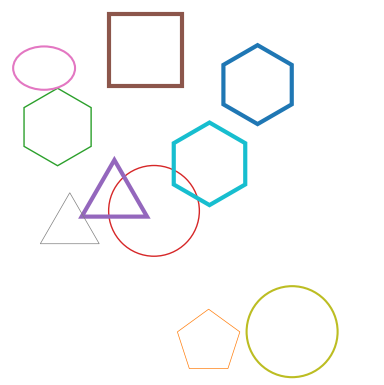[{"shape": "hexagon", "thickness": 3, "radius": 0.51, "center": [0.669, 0.78]}, {"shape": "pentagon", "thickness": 0.5, "radius": 0.43, "center": [0.542, 0.112]}, {"shape": "hexagon", "thickness": 1, "radius": 0.5, "center": [0.15, 0.67]}, {"shape": "circle", "thickness": 1, "radius": 0.59, "center": [0.4, 0.452]}, {"shape": "triangle", "thickness": 3, "radius": 0.49, "center": [0.297, 0.486]}, {"shape": "square", "thickness": 3, "radius": 0.47, "center": [0.377, 0.87]}, {"shape": "oval", "thickness": 1.5, "radius": 0.4, "center": [0.115, 0.823]}, {"shape": "triangle", "thickness": 0.5, "radius": 0.44, "center": [0.181, 0.411]}, {"shape": "circle", "thickness": 1.5, "radius": 0.59, "center": [0.759, 0.138]}, {"shape": "hexagon", "thickness": 3, "radius": 0.54, "center": [0.544, 0.574]}]